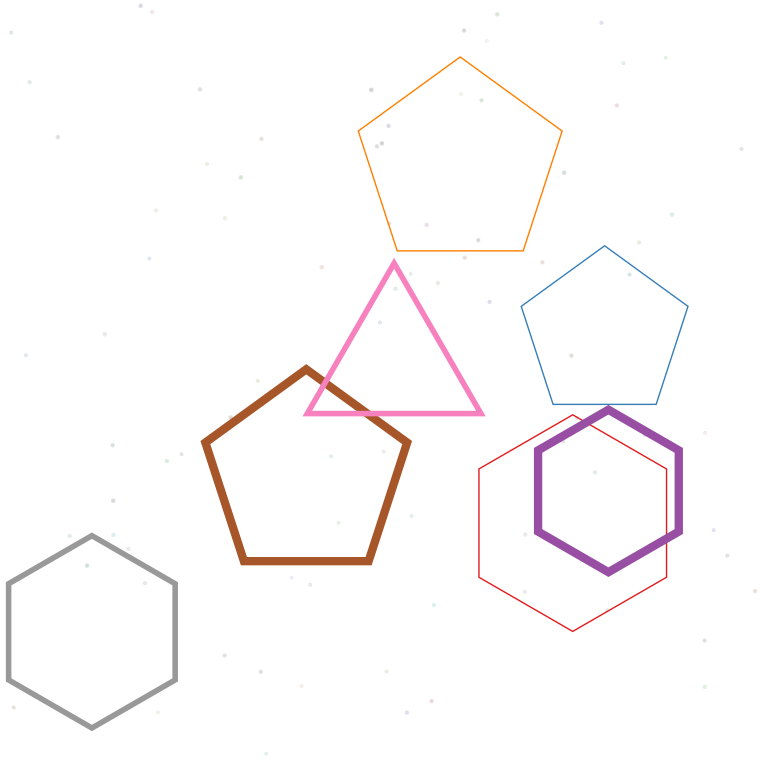[{"shape": "hexagon", "thickness": 0.5, "radius": 0.7, "center": [0.744, 0.321]}, {"shape": "pentagon", "thickness": 0.5, "radius": 0.57, "center": [0.785, 0.567]}, {"shape": "hexagon", "thickness": 3, "radius": 0.53, "center": [0.79, 0.362]}, {"shape": "pentagon", "thickness": 0.5, "radius": 0.7, "center": [0.598, 0.787]}, {"shape": "pentagon", "thickness": 3, "radius": 0.69, "center": [0.398, 0.383]}, {"shape": "triangle", "thickness": 2, "radius": 0.65, "center": [0.512, 0.528]}, {"shape": "hexagon", "thickness": 2, "radius": 0.62, "center": [0.119, 0.179]}]